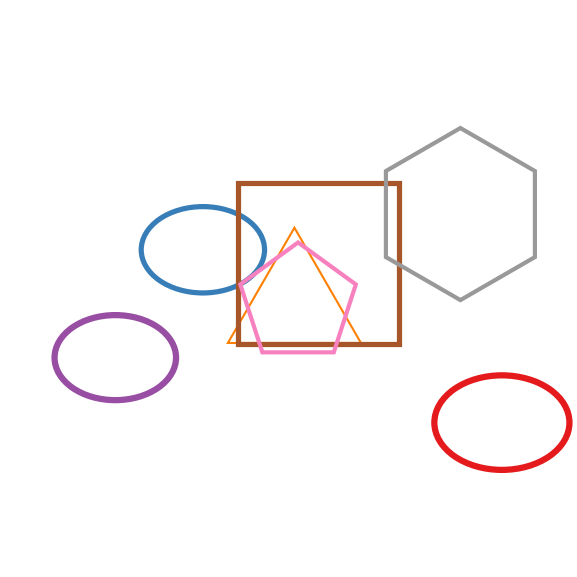[{"shape": "oval", "thickness": 3, "radius": 0.58, "center": [0.869, 0.267]}, {"shape": "oval", "thickness": 2.5, "radius": 0.53, "center": [0.351, 0.567]}, {"shape": "oval", "thickness": 3, "radius": 0.53, "center": [0.2, 0.38]}, {"shape": "triangle", "thickness": 1, "radius": 0.67, "center": [0.51, 0.472]}, {"shape": "square", "thickness": 2.5, "radius": 0.7, "center": [0.552, 0.543]}, {"shape": "pentagon", "thickness": 2, "radius": 0.53, "center": [0.516, 0.474]}, {"shape": "hexagon", "thickness": 2, "radius": 0.74, "center": [0.797, 0.628]}]